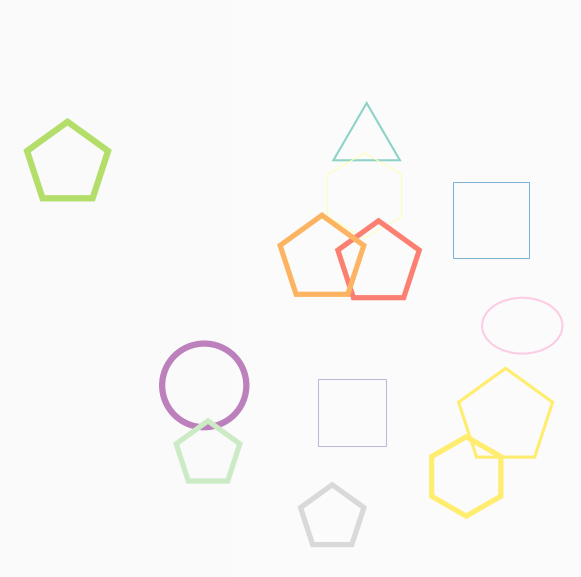[{"shape": "triangle", "thickness": 1, "radius": 0.33, "center": [0.631, 0.755]}, {"shape": "hexagon", "thickness": 0.5, "radius": 0.37, "center": [0.627, 0.661]}, {"shape": "square", "thickness": 0.5, "radius": 0.29, "center": [0.606, 0.284]}, {"shape": "pentagon", "thickness": 2.5, "radius": 0.37, "center": [0.651, 0.543]}, {"shape": "square", "thickness": 0.5, "radius": 0.33, "center": [0.845, 0.618]}, {"shape": "pentagon", "thickness": 2.5, "radius": 0.38, "center": [0.554, 0.551]}, {"shape": "pentagon", "thickness": 3, "radius": 0.37, "center": [0.116, 0.715]}, {"shape": "oval", "thickness": 1, "radius": 0.35, "center": [0.899, 0.435]}, {"shape": "pentagon", "thickness": 2.5, "radius": 0.29, "center": [0.572, 0.102]}, {"shape": "circle", "thickness": 3, "radius": 0.36, "center": [0.351, 0.332]}, {"shape": "pentagon", "thickness": 2.5, "radius": 0.29, "center": [0.358, 0.213]}, {"shape": "hexagon", "thickness": 2.5, "radius": 0.34, "center": [0.802, 0.174]}, {"shape": "pentagon", "thickness": 1.5, "radius": 0.42, "center": [0.87, 0.276]}]